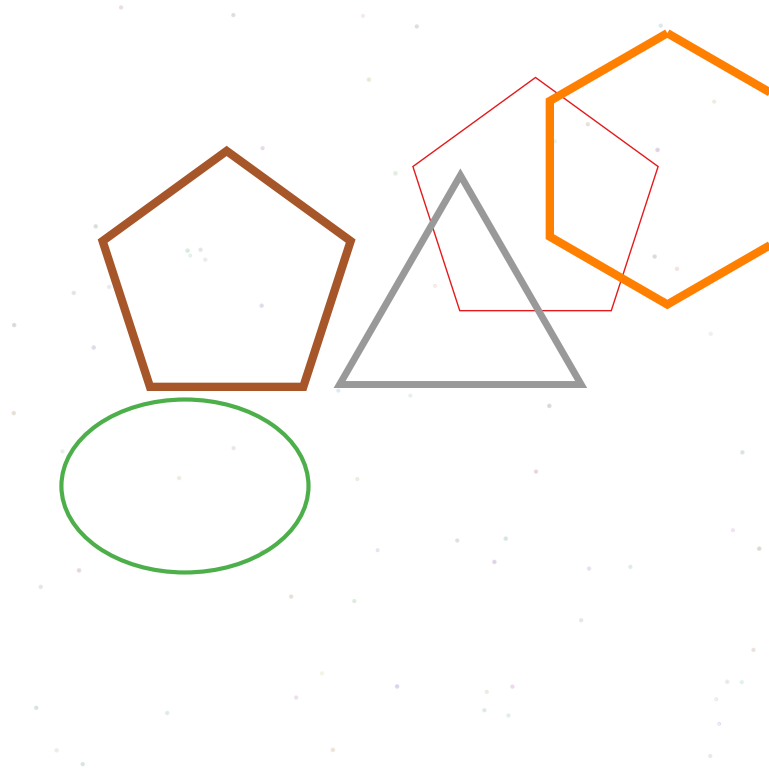[{"shape": "pentagon", "thickness": 0.5, "radius": 0.84, "center": [0.695, 0.732]}, {"shape": "oval", "thickness": 1.5, "radius": 0.8, "center": [0.24, 0.369]}, {"shape": "hexagon", "thickness": 3, "radius": 0.88, "center": [0.867, 0.781]}, {"shape": "pentagon", "thickness": 3, "radius": 0.85, "center": [0.294, 0.635]}, {"shape": "triangle", "thickness": 2.5, "radius": 0.91, "center": [0.598, 0.591]}]